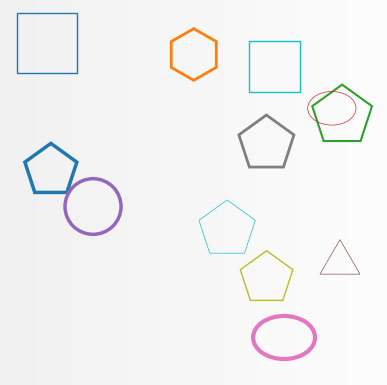[{"shape": "pentagon", "thickness": 2.5, "radius": 0.35, "center": [0.131, 0.557]}, {"shape": "square", "thickness": 1, "radius": 0.39, "center": [0.121, 0.889]}, {"shape": "hexagon", "thickness": 2, "radius": 0.34, "center": [0.5, 0.859]}, {"shape": "pentagon", "thickness": 1.5, "radius": 0.41, "center": [0.883, 0.699]}, {"shape": "oval", "thickness": 0.5, "radius": 0.31, "center": [0.856, 0.719]}, {"shape": "circle", "thickness": 2.5, "radius": 0.36, "center": [0.24, 0.464]}, {"shape": "triangle", "thickness": 0.5, "radius": 0.3, "center": [0.877, 0.318]}, {"shape": "oval", "thickness": 3, "radius": 0.4, "center": [0.733, 0.123]}, {"shape": "pentagon", "thickness": 2, "radius": 0.37, "center": [0.688, 0.627]}, {"shape": "pentagon", "thickness": 1, "radius": 0.36, "center": [0.688, 0.277]}, {"shape": "square", "thickness": 1, "radius": 0.33, "center": [0.708, 0.826]}, {"shape": "pentagon", "thickness": 0.5, "radius": 0.38, "center": [0.586, 0.404]}]